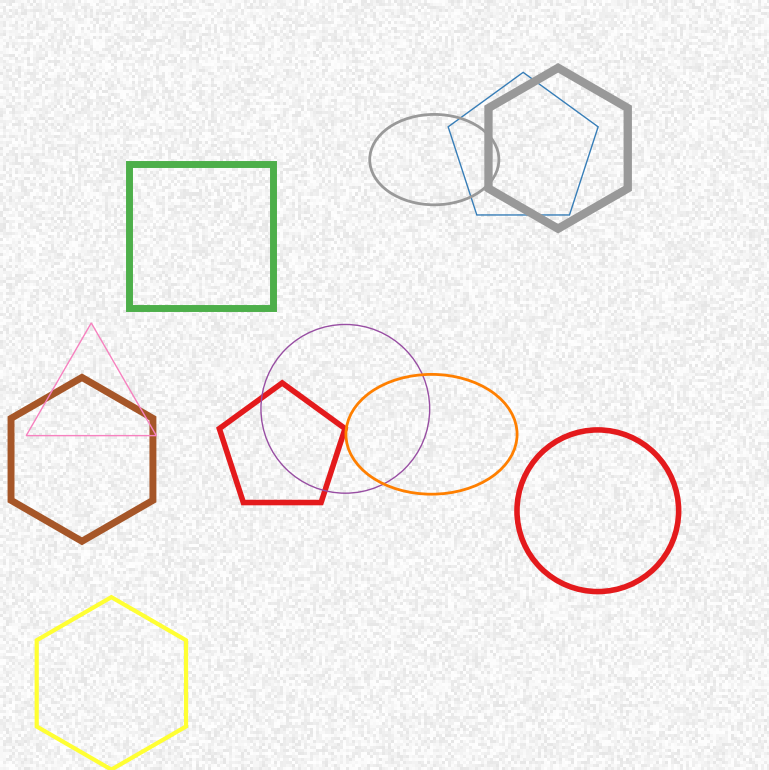[{"shape": "pentagon", "thickness": 2, "radius": 0.43, "center": [0.367, 0.417]}, {"shape": "circle", "thickness": 2, "radius": 0.52, "center": [0.776, 0.337]}, {"shape": "pentagon", "thickness": 0.5, "radius": 0.51, "center": [0.679, 0.804]}, {"shape": "square", "thickness": 2.5, "radius": 0.47, "center": [0.261, 0.694]}, {"shape": "circle", "thickness": 0.5, "radius": 0.55, "center": [0.448, 0.469]}, {"shape": "oval", "thickness": 1, "radius": 0.56, "center": [0.56, 0.436]}, {"shape": "hexagon", "thickness": 1.5, "radius": 0.56, "center": [0.145, 0.112]}, {"shape": "hexagon", "thickness": 2.5, "radius": 0.53, "center": [0.106, 0.403]}, {"shape": "triangle", "thickness": 0.5, "radius": 0.49, "center": [0.119, 0.483]}, {"shape": "oval", "thickness": 1, "radius": 0.42, "center": [0.564, 0.793]}, {"shape": "hexagon", "thickness": 3, "radius": 0.52, "center": [0.725, 0.807]}]